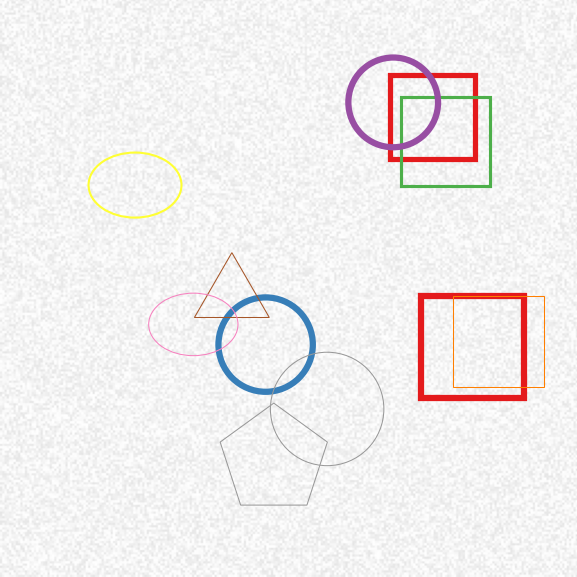[{"shape": "square", "thickness": 2.5, "radius": 0.37, "center": [0.749, 0.796]}, {"shape": "square", "thickness": 3, "radius": 0.44, "center": [0.818, 0.399]}, {"shape": "circle", "thickness": 3, "radius": 0.41, "center": [0.46, 0.402]}, {"shape": "square", "thickness": 1.5, "radius": 0.39, "center": [0.772, 0.754]}, {"shape": "circle", "thickness": 3, "radius": 0.39, "center": [0.681, 0.822]}, {"shape": "square", "thickness": 0.5, "radius": 0.4, "center": [0.863, 0.408]}, {"shape": "oval", "thickness": 1, "radius": 0.4, "center": [0.234, 0.679]}, {"shape": "triangle", "thickness": 0.5, "radius": 0.37, "center": [0.401, 0.487]}, {"shape": "oval", "thickness": 0.5, "radius": 0.39, "center": [0.335, 0.437]}, {"shape": "circle", "thickness": 0.5, "radius": 0.49, "center": [0.566, 0.291]}, {"shape": "pentagon", "thickness": 0.5, "radius": 0.49, "center": [0.474, 0.203]}]